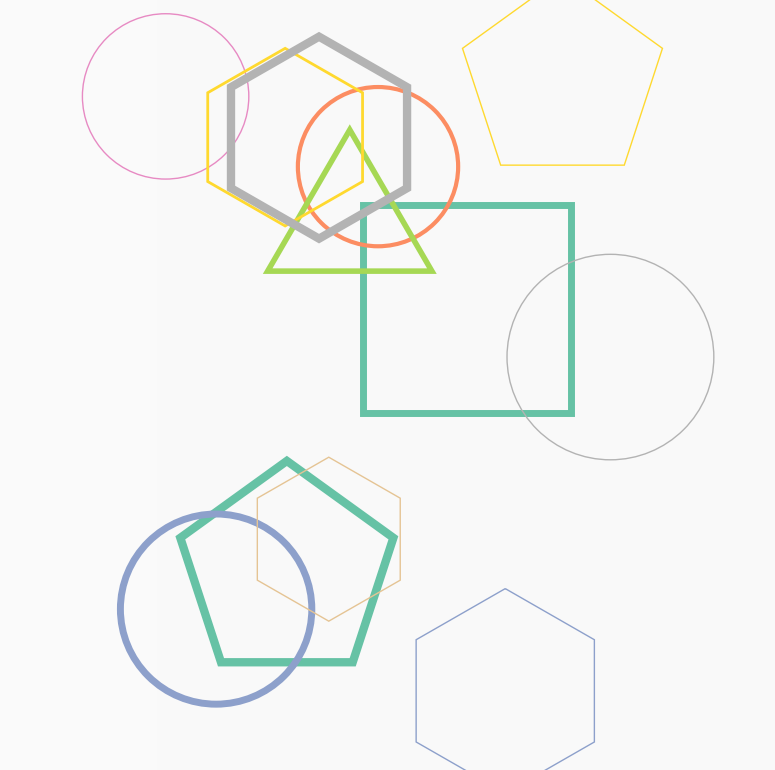[{"shape": "pentagon", "thickness": 3, "radius": 0.72, "center": [0.37, 0.257]}, {"shape": "square", "thickness": 2.5, "radius": 0.67, "center": [0.603, 0.599]}, {"shape": "circle", "thickness": 1.5, "radius": 0.52, "center": [0.488, 0.784]}, {"shape": "hexagon", "thickness": 0.5, "radius": 0.66, "center": [0.652, 0.103]}, {"shape": "circle", "thickness": 2.5, "radius": 0.62, "center": [0.279, 0.209]}, {"shape": "circle", "thickness": 0.5, "radius": 0.54, "center": [0.214, 0.875]}, {"shape": "triangle", "thickness": 2, "radius": 0.61, "center": [0.451, 0.709]}, {"shape": "hexagon", "thickness": 1, "radius": 0.58, "center": [0.368, 0.822]}, {"shape": "pentagon", "thickness": 0.5, "radius": 0.68, "center": [0.726, 0.895]}, {"shape": "hexagon", "thickness": 0.5, "radius": 0.53, "center": [0.424, 0.3]}, {"shape": "circle", "thickness": 0.5, "radius": 0.67, "center": [0.788, 0.536]}, {"shape": "hexagon", "thickness": 3, "radius": 0.66, "center": [0.412, 0.821]}]